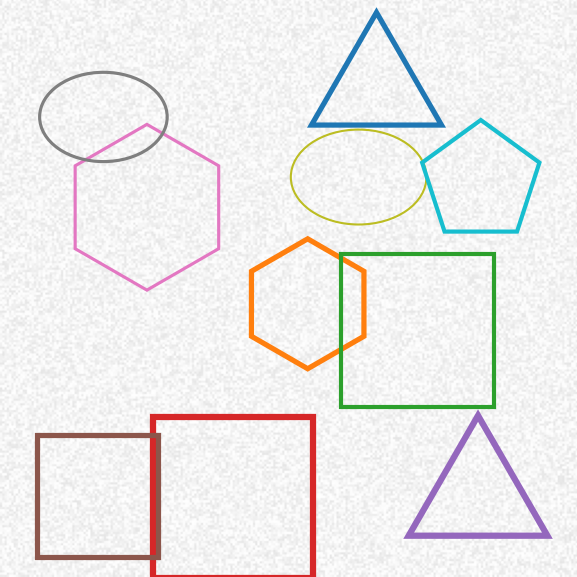[{"shape": "triangle", "thickness": 2.5, "radius": 0.65, "center": [0.652, 0.848]}, {"shape": "hexagon", "thickness": 2.5, "radius": 0.56, "center": [0.533, 0.473]}, {"shape": "square", "thickness": 2, "radius": 0.66, "center": [0.723, 0.427]}, {"shape": "square", "thickness": 3, "radius": 0.69, "center": [0.403, 0.138]}, {"shape": "triangle", "thickness": 3, "radius": 0.69, "center": [0.828, 0.141]}, {"shape": "square", "thickness": 2.5, "radius": 0.53, "center": [0.169, 0.14]}, {"shape": "hexagon", "thickness": 1.5, "radius": 0.72, "center": [0.254, 0.64]}, {"shape": "oval", "thickness": 1.5, "radius": 0.55, "center": [0.179, 0.797]}, {"shape": "oval", "thickness": 1, "radius": 0.59, "center": [0.621, 0.693]}, {"shape": "pentagon", "thickness": 2, "radius": 0.53, "center": [0.833, 0.685]}]